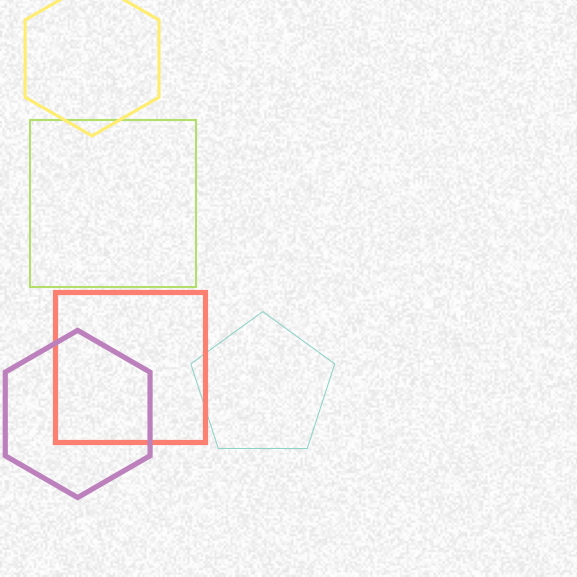[{"shape": "pentagon", "thickness": 0.5, "radius": 0.66, "center": [0.455, 0.329]}, {"shape": "square", "thickness": 2.5, "radius": 0.65, "center": [0.226, 0.364]}, {"shape": "square", "thickness": 1, "radius": 0.72, "center": [0.196, 0.646]}, {"shape": "hexagon", "thickness": 2.5, "radius": 0.72, "center": [0.134, 0.282]}, {"shape": "hexagon", "thickness": 1.5, "radius": 0.67, "center": [0.159, 0.898]}]